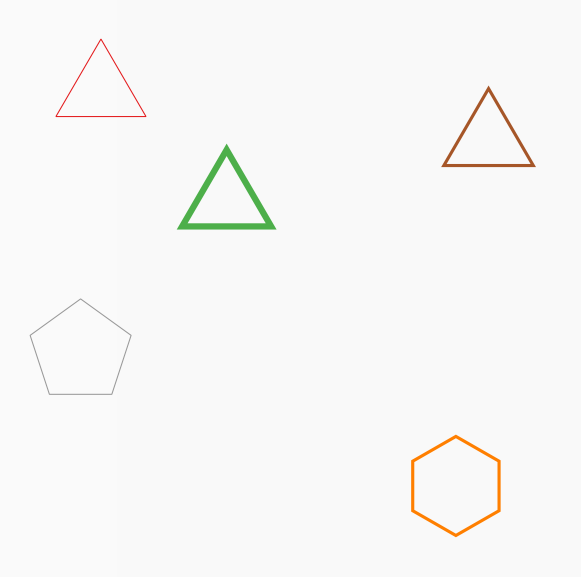[{"shape": "triangle", "thickness": 0.5, "radius": 0.45, "center": [0.174, 0.842]}, {"shape": "triangle", "thickness": 3, "radius": 0.44, "center": [0.39, 0.651]}, {"shape": "hexagon", "thickness": 1.5, "radius": 0.43, "center": [0.784, 0.158]}, {"shape": "triangle", "thickness": 1.5, "radius": 0.44, "center": [0.841, 0.757]}, {"shape": "pentagon", "thickness": 0.5, "radius": 0.46, "center": [0.139, 0.39]}]